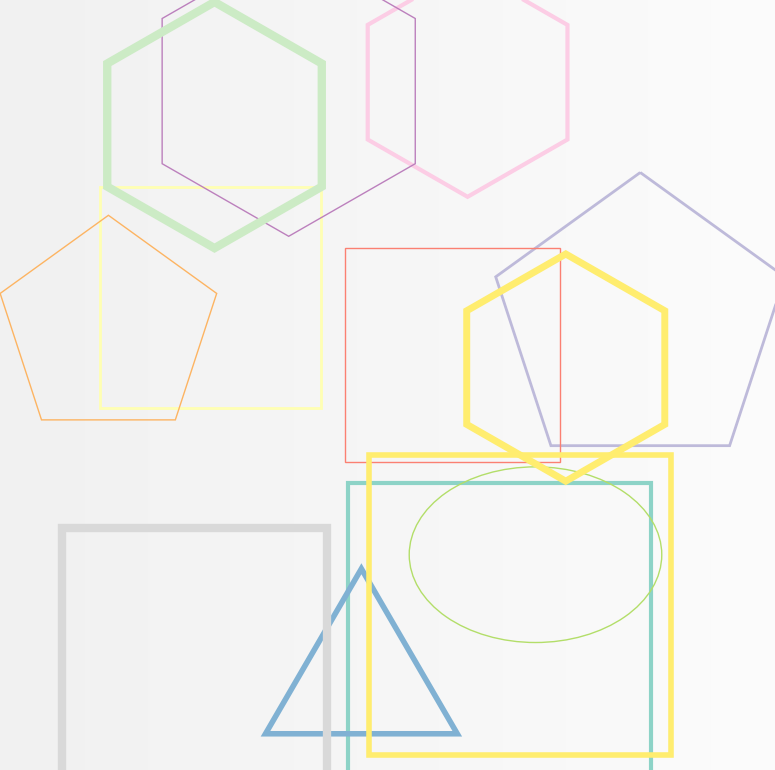[{"shape": "square", "thickness": 1.5, "radius": 0.98, "center": [0.645, 0.177]}, {"shape": "square", "thickness": 1, "radius": 0.72, "center": [0.272, 0.614]}, {"shape": "pentagon", "thickness": 1, "radius": 0.98, "center": [0.826, 0.58]}, {"shape": "square", "thickness": 0.5, "radius": 0.69, "center": [0.584, 0.539]}, {"shape": "triangle", "thickness": 2, "radius": 0.71, "center": [0.466, 0.118]}, {"shape": "pentagon", "thickness": 0.5, "radius": 0.73, "center": [0.14, 0.574]}, {"shape": "oval", "thickness": 0.5, "radius": 0.81, "center": [0.691, 0.28]}, {"shape": "hexagon", "thickness": 1.5, "radius": 0.74, "center": [0.603, 0.893]}, {"shape": "square", "thickness": 3, "radius": 0.86, "center": [0.251, 0.143]}, {"shape": "hexagon", "thickness": 0.5, "radius": 0.94, "center": [0.373, 0.882]}, {"shape": "hexagon", "thickness": 3, "radius": 0.8, "center": [0.277, 0.838]}, {"shape": "square", "thickness": 2, "radius": 0.97, "center": [0.671, 0.214]}, {"shape": "hexagon", "thickness": 2.5, "radius": 0.74, "center": [0.73, 0.523]}]